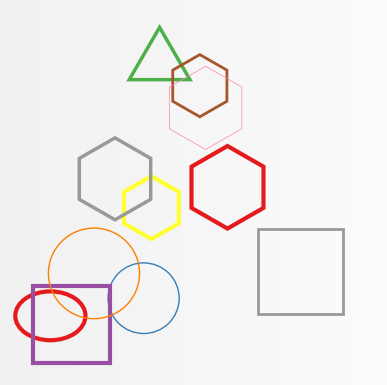[{"shape": "hexagon", "thickness": 3, "radius": 0.54, "center": [0.587, 0.514]}, {"shape": "oval", "thickness": 3, "radius": 0.45, "center": [0.13, 0.18]}, {"shape": "circle", "thickness": 1, "radius": 0.46, "center": [0.371, 0.225]}, {"shape": "triangle", "thickness": 2.5, "radius": 0.45, "center": [0.412, 0.838]}, {"shape": "square", "thickness": 3, "radius": 0.5, "center": [0.185, 0.158]}, {"shape": "circle", "thickness": 1, "radius": 0.59, "center": [0.243, 0.29]}, {"shape": "hexagon", "thickness": 3, "radius": 0.41, "center": [0.391, 0.461]}, {"shape": "hexagon", "thickness": 2, "radius": 0.4, "center": [0.516, 0.777]}, {"shape": "hexagon", "thickness": 0.5, "radius": 0.54, "center": [0.531, 0.72]}, {"shape": "hexagon", "thickness": 2.5, "radius": 0.53, "center": [0.297, 0.535]}, {"shape": "square", "thickness": 2, "radius": 0.55, "center": [0.776, 0.295]}]